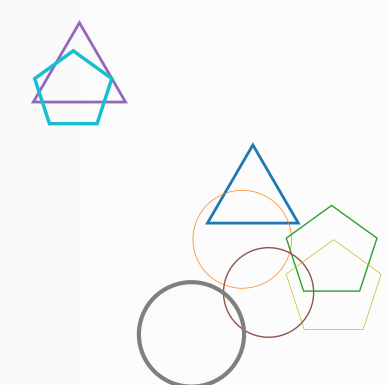[{"shape": "triangle", "thickness": 2, "radius": 0.68, "center": [0.653, 0.488]}, {"shape": "circle", "thickness": 0.5, "radius": 0.64, "center": [0.625, 0.378]}, {"shape": "pentagon", "thickness": 1, "radius": 0.62, "center": [0.856, 0.343]}, {"shape": "triangle", "thickness": 2, "radius": 0.69, "center": [0.205, 0.804]}, {"shape": "circle", "thickness": 1, "radius": 0.58, "center": [0.693, 0.24]}, {"shape": "circle", "thickness": 3, "radius": 0.68, "center": [0.494, 0.131]}, {"shape": "pentagon", "thickness": 0.5, "radius": 0.65, "center": [0.861, 0.248]}, {"shape": "pentagon", "thickness": 2.5, "radius": 0.52, "center": [0.189, 0.763]}]